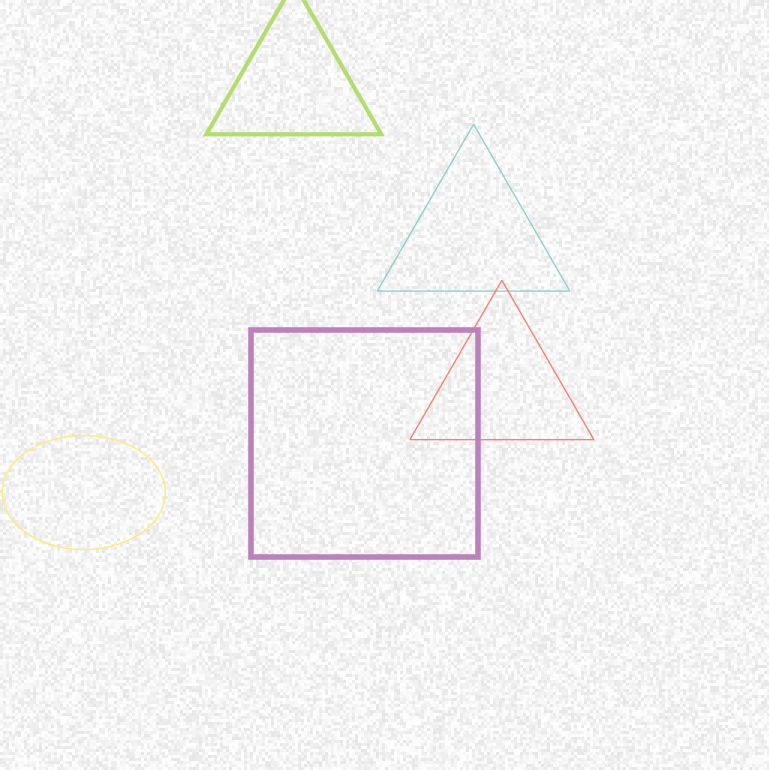[{"shape": "triangle", "thickness": 0.5, "radius": 0.72, "center": [0.615, 0.694]}, {"shape": "triangle", "thickness": 0.5, "radius": 0.69, "center": [0.652, 0.498]}, {"shape": "triangle", "thickness": 1.5, "radius": 0.66, "center": [0.382, 0.891]}, {"shape": "square", "thickness": 2, "radius": 0.74, "center": [0.474, 0.425]}, {"shape": "oval", "thickness": 0.5, "radius": 0.53, "center": [0.109, 0.36]}]